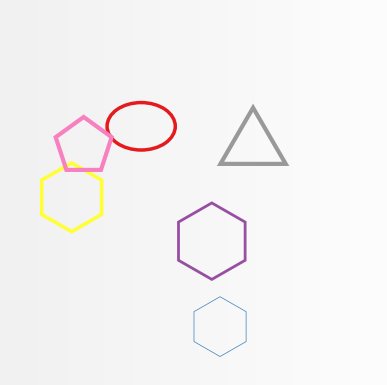[{"shape": "oval", "thickness": 2.5, "radius": 0.44, "center": [0.364, 0.672]}, {"shape": "hexagon", "thickness": 0.5, "radius": 0.39, "center": [0.568, 0.152]}, {"shape": "hexagon", "thickness": 2, "radius": 0.5, "center": [0.547, 0.374]}, {"shape": "hexagon", "thickness": 2.5, "radius": 0.45, "center": [0.185, 0.488]}, {"shape": "pentagon", "thickness": 3, "radius": 0.38, "center": [0.216, 0.62]}, {"shape": "triangle", "thickness": 3, "radius": 0.49, "center": [0.653, 0.623]}]